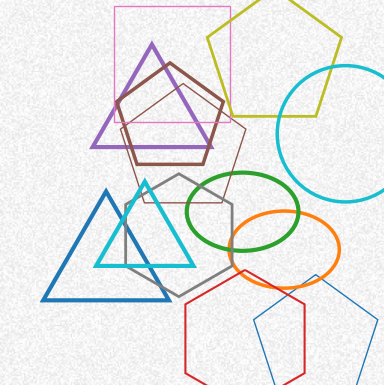[{"shape": "triangle", "thickness": 3, "radius": 0.94, "center": [0.276, 0.314]}, {"shape": "pentagon", "thickness": 1, "radius": 0.85, "center": [0.82, 0.117]}, {"shape": "oval", "thickness": 2.5, "radius": 0.72, "center": [0.738, 0.352]}, {"shape": "oval", "thickness": 3, "radius": 0.73, "center": [0.63, 0.45]}, {"shape": "hexagon", "thickness": 1.5, "radius": 0.89, "center": [0.636, 0.12]}, {"shape": "triangle", "thickness": 3, "radius": 0.89, "center": [0.395, 0.707]}, {"shape": "pentagon", "thickness": 1, "radius": 0.86, "center": [0.476, 0.612]}, {"shape": "pentagon", "thickness": 2.5, "radius": 0.73, "center": [0.441, 0.691]}, {"shape": "square", "thickness": 1, "radius": 0.75, "center": [0.446, 0.834]}, {"shape": "hexagon", "thickness": 2, "radius": 0.8, "center": [0.465, 0.389]}, {"shape": "pentagon", "thickness": 2, "radius": 0.92, "center": [0.713, 0.846]}, {"shape": "circle", "thickness": 2.5, "radius": 0.89, "center": [0.897, 0.653]}, {"shape": "triangle", "thickness": 3, "radius": 0.73, "center": [0.376, 0.382]}]